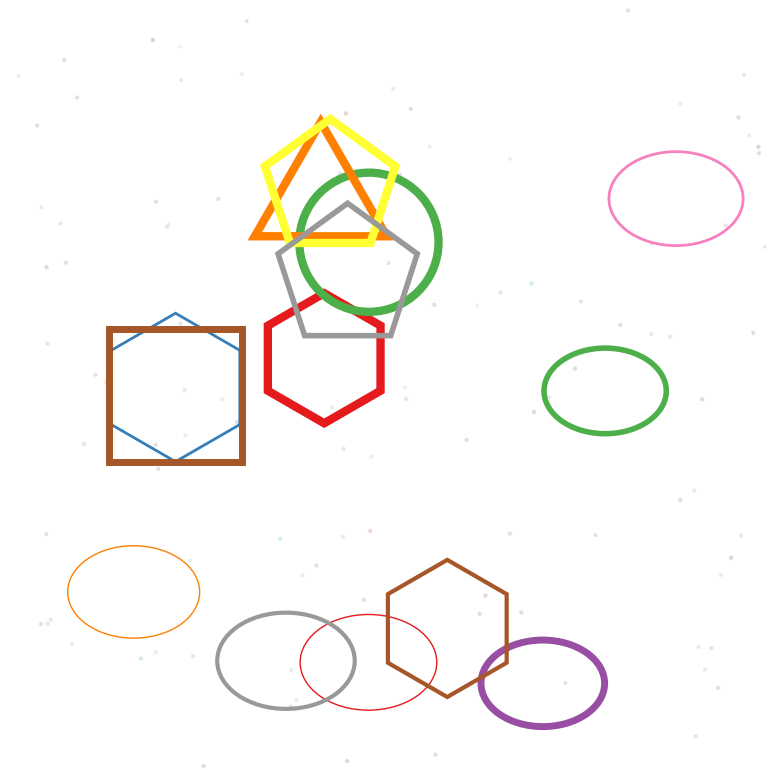[{"shape": "hexagon", "thickness": 3, "radius": 0.42, "center": [0.421, 0.535]}, {"shape": "oval", "thickness": 0.5, "radius": 0.44, "center": [0.479, 0.14]}, {"shape": "hexagon", "thickness": 1, "radius": 0.48, "center": [0.228, 0.497]}, {"shape": "circle", "thickness": 3, "radius": 0.45, "center": [0.479, 0.685]}, {"shape": "oval", "thickness": 2, "radius": 0.4, "center": [0.786, 0.492]}, {"shape": "oval", "thickness": 2.5, "radius": 0.4, "center": [0.705, 0.113]}, {"shape": "oval", "thickness": 0.5, "radius": 0.43, "center": [0.174, 0.231]}, {"shape": "triangle", "thickness": 3, "radius": 0.49, "center": [0.417, 0.743]}, {"shape": "pentagon", "thickness": 3, "radius": 0.45, "center": [0.429, 0.756]}, {"shape": "hexagon", "thickness": 1.5, "radius": 0.45, "center": [0.581, 0.184]}, {"shape": "square", "thickness": 2.5, "radius": 0.43, "center": [0.229, 0.486]}, {"shape": "oval", "thickness": 1, "radius": 0.44, "center": [0.878, 0.742]}, {"shape": "pentagon", "thickness": 2, "radius": 0.48, "center": [0.452, 0.641]}, {"shape": "oval", "thickness": 1.5, "radius": 0.45, "center": [0.371, 0.142]}]